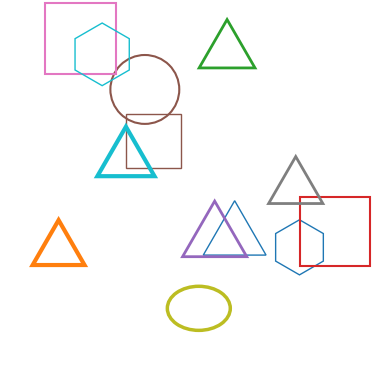[{"shape": "hexagon", "thickness": 1, "radius": 0.36, "center": [0.778, 0.358]}, {"shape": "triangle", "thickness": 1, "radius": 0.47, "center": [0.61, 0.384]}, {"shape": "triangle", "thickness": 3, "radius": 0.39, "center": [0.152, 0.351]}, {"shape": "triangle", "thickness": 2, "radius": 0.42, "center": [0.59, 0.865]}, {"shape": "square", "thickness": 1.5, "radius": 0.45, "center": [0.871, 0.398]}, {"shape": "triangle", "thickness": 2, "radius": 0.48, "center": [0.558, 0.381]}, {"shape": "square", "thickness": 1, "radius": 0.36, "center": [0.399, 0.634]}, {"shape": "circle", "thickness": 1.5, "radius": 0.45, "center": [0.376, 0.768]}, {"shape": "square", "thickness": 1.5, "radius": 0.46, "center": [0.21, 0.899]}, {"shape": "triangle", "thickness": 2, "radius": 0.41, "center": [0.768, 0.512]}, {"shape": "oval", "thickness": 2.5, "radius": 0.41, "center": [0.516, 0.199]}, {"shape": "triangle", "thickness": 3, "radius": 0.43, "center": [0.327, 0.585]}, {"shape": "hexagon", "thickness": 1, "radius": 0.41, "center": [0.265, 0.859]}]